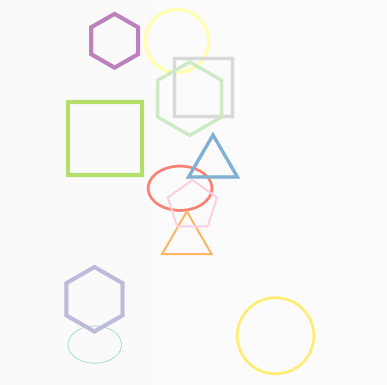[{"shape": "oval", "thickness": 0.5, "radius": 0.35, "center": [0.245, 0.105]}, {"shape": "circle", "thickness": 2.5, "radius": 0.41, "center": [0.457, 0.893]}, {"shape": "hexagon", "thickness": 3, "radius": 0.42, "center": [0.244, 0.223]}, {"shape": "oval", "thickness": 2, "radius": 0.41, "center": [0.465, 0.511]}, {"shape": "triangle", "thickness": 2.5, "radius": 0.36, "center": [0.55, 0.577]}, {"shape": "triangle", "thickness": 1.5, "radius": 0.37, "center": [0.482, 0.377]}, {"shape": "square", "thickness": 3, "radius": 0.48, "center": [0.27, 0.64]}, {"shape": "pentagon", "thickness": 1.5, "radius": 0.33, "center": [0.497, 0.466]}, {"shape": "square", "thickness": 2.5, "radius": 0.38, "center": [0.524, 0.774]}, {"shape": "hexagon", "thickness": 3, "radius": 0.35, "center": [0.296, 0.894]}, {"shape": "hexagon", "thickness": 2.5, "radius": 0.48, "center": [0.489, 0.744]}, {"shape": "circle", "thickness": 2, "radius": 0.49, "center": [0.711, 0.128]}]